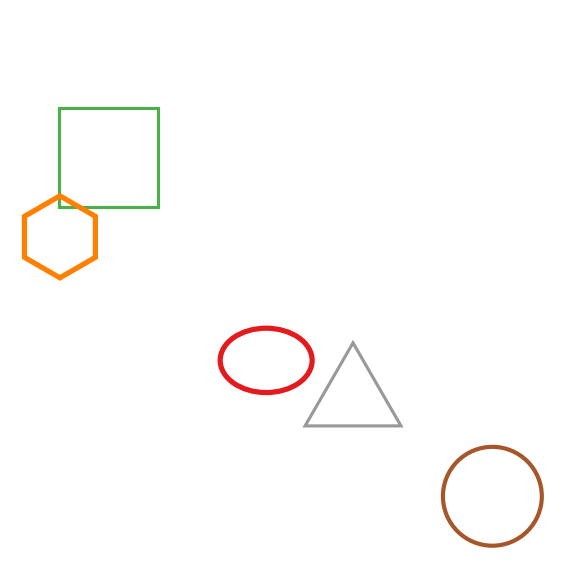[{"shape": "oval", "thickness": 2.5, "radius": 0.4, "center": [0.461, 0.375]}, {"shape": "square", "thickness": 1.5, "radius": 0.43, "center": [0.188, 0.726]}, {"shape": "hexagon", "thickness": 2.5, "radius": 0.35, "center": [0.104, 0.589]}, {"shape": "circle", "thickness": 2, "radius": 0.43, "center": [0.853, 0.14]}, {"shape": "triangle", "thickness": 1.5, "radius": 0.48, "center": [0.611, 0.31]}]